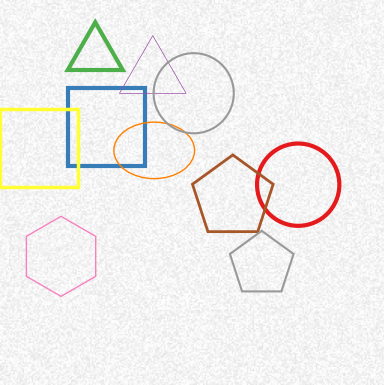[{"shape": "circle", "thickness": 3, "radius": 0.53, "center": [0.775, 0.52]}, {"shape": "square", "thickness": 3, "radius": 0.5, "center": [0.276, 0.67]}, {"shape": "triangle", "thickness": 3, "radius": 0.41, "center": [0.247, 0.859]}, {"shape": "triangle", "thickness": 0.5, "radius": 0.5, "center": [0.397, 0.807]}, {"shape": "oval", "thickness": 1, "radius": 0.52, "center": [0.401, 0.609]}, {"shape": "square", "thickness": 2.5, "radius": 0.51, "center": [0.1, 0.616]}, {"shape": "pentagon", "thickness": 2, "radius": 0.55, "center": [0.605, 0.487]}, {"shape": "hexagon", "thickness": 1, "radius": 0.52, "center": [0.159, 0.334]}, {"shape": "pentagon", "thickness": 1.5, "radius": 0.43, "center": [0.68, 0.313]}, {"shape": "circle", "thickness": 1.5, "radius": 0.52, "center": [0.503, 0.758]}]